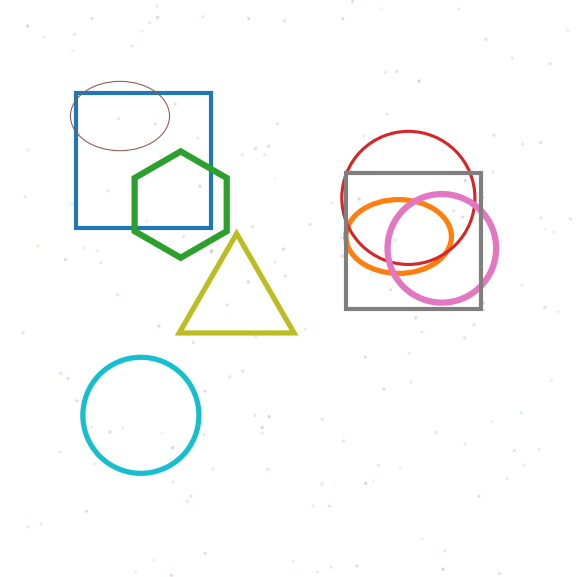[{"shape": "square", "thickness": 2, "radius": 0.58, "center": [0.249, 0.722]}, {"shape": "oval", "thickness": 2.5, "radius": 0.46, "center": [0.69, 0.59]}, {"shape": "hexagon", "thickness": 3, "radius": 0.46, "center": [0.313, 0.645]}, {"shape": "circle", "thickness": 1.5, "radius": 0.58, "center": [0.707, 0.656]}, {"shape": "oval", "thickness": 0.5, "radius": 0.43, "center": [0.208, 0.798]}, {"shape": "circle", "thickness": 3, "radius": 0.47, "center": [0.765, 0.569]}, {"shape": "square", "thickness": 2, "radius": 0.59, "center": [0.716, 0.582]}, {"shape": "triangle", "thickness": 2.5, "radius": 0.57, "center": [0.41, 0.48]}, {"shape": "circle", "thickness": 2.5, "radius": 0.5, "center": [0.244, 0.28]}]